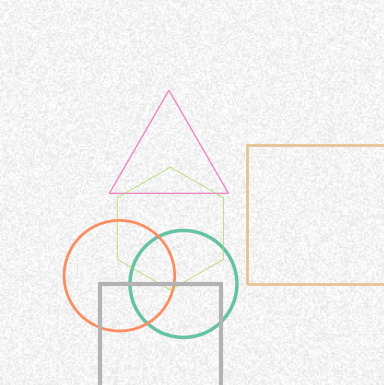[{"shape": "circle", "thickness": 2.5, "radius": 0.69, "center": [0.477, 0.263]}, {"shape": "circle", "thickness": 2, "radius": 0.72, "center": [0.31, 0.284]}, {"shape": "triangle", "thickness": 1, "radius": 0.89, "center": [0.439, 0.587]}, {"shape": "hexagon", "thickness": 0.5, "radius": 0.8, "center": [0.443, 0.406]}, {"shape": "square", "thickness": 2, "radius": 0.91, "center": [0.824, 0.443]}, {"shape": "square", "thickness": 3, "radius": 0.79, "center": [0.417, 0.105]}]